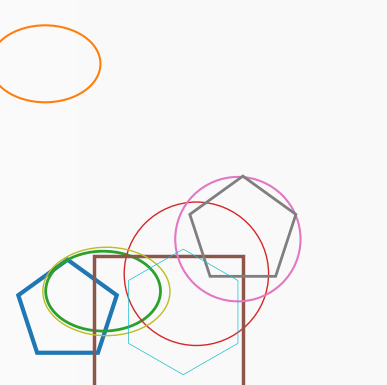[{"shape": "pentagon", "thickness": 3, "radius": 0.67, "center": [0.174, 0.192]}, {"shape": "oval", "thickness": 1.5, "radius": 0.71, "center": [0.116, 0.834]}, {"shape": "oval", "thickness": 2, "radius": 0.74, "center": [0.266, 0.244]}, {"shape": "circle", "thickness": 1, "radius": 0.93, "center": [0.507, 0.289]}, {"shape": "square", "thickness": 2.5, "radius": 0.96, "center": [0.434, 0.144]}, {"shape": "circle", "thickness": 1.5, "radius": 0.81, "center": [0.614, 0.379]}, {"shape": "pentagon", "thickness": 2, "radius": 0.72, "center": [0.627, 0.399]}, {"shape": "oval", "thickness": 1, "radius": 0.82, "center": [0.275, 0.243]}, {"shape": "hexagon", "thickness": 0.5, "radius": 0.82, "center": [0.473, 0.19]}]